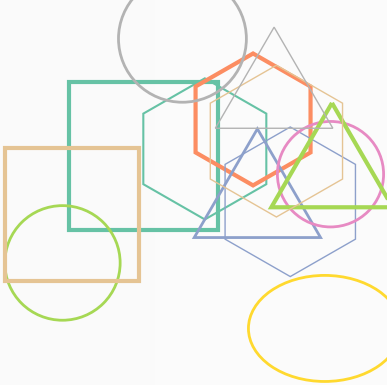[{"shape": "square", "thickness": 3, "radius": 0.96, "center": [0.369, 0.595]}, {"shape": "hexagon", "thickness": 1.5, "radius": 0.92, "center": [0.529, 0.613]}, {"shape": "hexagon", "thickness": 3, "radius": 0.86, "center": [0.653, 0.69]}, {"shape": "triangle", "thickness": 2, "radius": 0.94, "center": [0.664, 0.477]}, {"shape": "hexagon", "thickness": 1, "radius": 0.97, "center": [0.749, 0.476]}, {"shape": "circle", "thickness": 2, "radius": 0.69, "center": [0.853, 0.548]}, {"shape": "circle", "thickness": 2, "radius": 0.74, "center": [0.161, 0.317]}, {"shape": "triangle", "thickness": 3, "radius": 0.9, "center": [0.857, 0.552]}, {"shape": "oval", "thickness": 2, "radius": 0.98, "center": [0.838, 0.147]}, {"shape": "hexagon", "thickness": 1, "radius": 0.99, "center": [0.713, 0.633]}, {"shape": "square", "thickness": 3, "radius": 0.86, "center": [0.186, 0.444]}, {"shape": "triangle", "thickness": 1, "radius": 0.88, "center": [0.707, 0.754]}, {"shape": "circle", "thickness": 2, "radius": 0.83, "center": [0.471, 0.899]}]